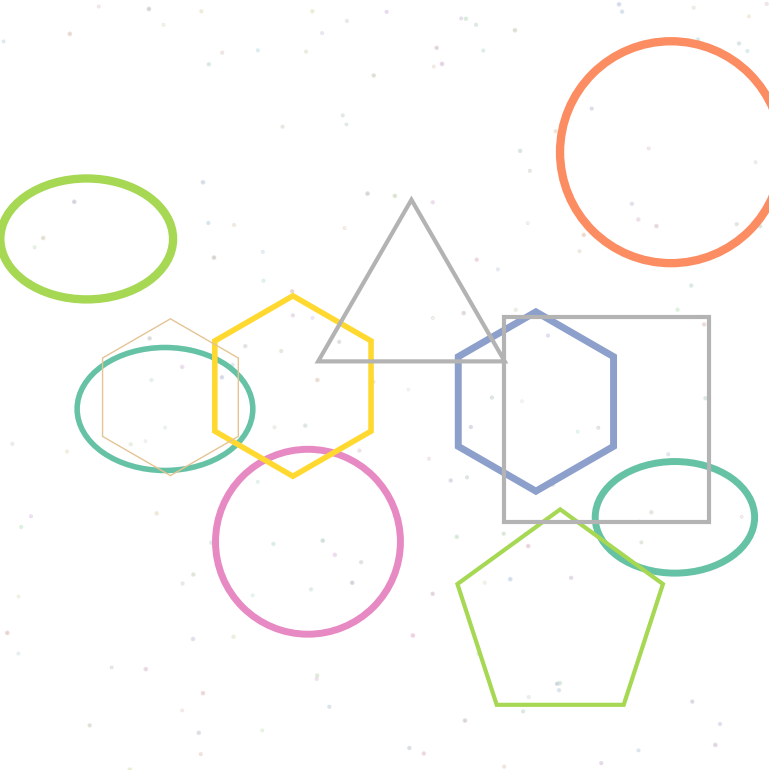[{"shape": "oval", "thickness": 2.5, "radius": 0.52, "center": [0.877, 0.328]}, {"shape": "oval", "thickness": 2, "radius": 0.57, "center": [0.214, 0.469]}, {"shape": "circle", "thickness": 3, "radius": 0.72, "center": [0.871, 0.802]}, {"shape": "hexagon", "thickness": 2.5, "radius": 0.58, "center": [0.696, 0.479]}, {"shape": "circle", "thickness": 2.5, "radius": 0.6, "center": [0.4, 0.296]}, {"shape": "pentagon", "thickness": 1.5, "radius": 0.7, "center": [0.728, 0.198]}, {"shape": "oval", "thickness": 3, "radius": 0.56, "center": [0.113, 0.69]}, {"shape": "hexagon", "thickness": 2, "radius": 0.59, "center": [0.38, 0.499]}, {"shape": "hexagon", "thickness": 0.5, "radius": 0.51, "center": [0.221, 0.484]}, {"shape": "square", "thickness": 1.5, "radius": 0.67, "center": [0.788, 0.455]}, {"shape": "triangle", "thickness": 1.5, "radius": 0.7, "center": [0.534, 0.601]}]